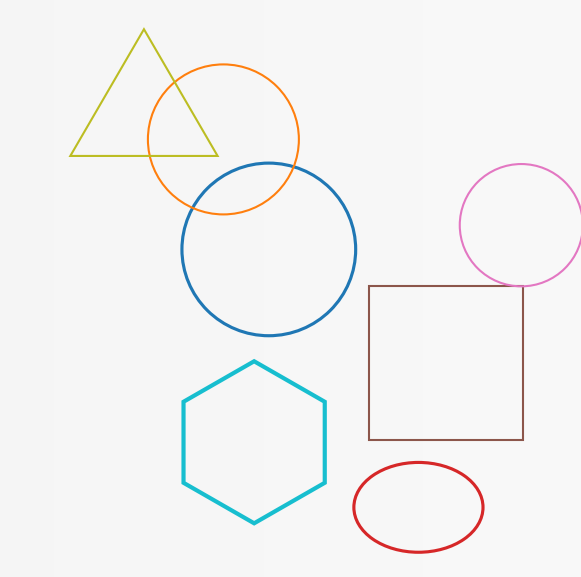[{"shape": "circle", "thickness": 1.5, "radius": 0.75, "center": [0.462, 0.567]}, {"shape": "circle", "thickness": 1, "radius": 0.65, "center": [0.384, 0.758]}, {"shape": "oval", "thickness": 1.5, "radius": 0.56, "center": [0.72, 0.121]}, {"shape": "square", "thickness": 1, "radius": 0.66, "center": [0.768, 0.371]}, {"shape": "circle", "thickness": 1, "radius": 0.53, "center": [0.897, 0.609]}, {"shape": "triangle", "thickness": 1, "radius": 0.73, "center": [0.248, 0.802]}, {"shape": "hexagon", "thickness": 2, "radius": 0.7, "center": [0.437, 0.233]}]